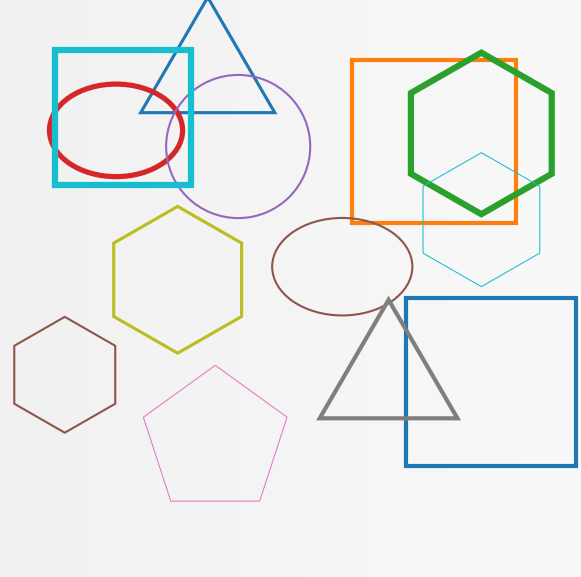[{"shape": "square", "thickness": 2, "radius": 0.73, "center": [0.845, 0.338]}, {"shape": "triangle", "thickness": 1.5, "radius": 0.67, "center": [0.357, 0.871]}, {"shape": "square", "thickness": 2, "radius": 0.7, "center": [0.747, 0.754]}, {"shape": "hexagon", "thickness": 3, "radius": 0.7, "center": [0.828, 0.768]}, {"shape": "oval", "thickness": 2.5, "radius": 0.57, "center": [0.2, 0.773]}, {"shape": "circle", "thickness": 1, "radius": 0.62, "center": [0.41, 0.745]}, {"shape": "hexagon", "thickness": 1, "radius": 0.5, "center": [0.111, 0.35]}, {"shape": "oval", "thickness": 1, "radius": 0.6, "center": [0.589, 0.537]}, {"shape": "pentagon", "thickness": 0.5, "radius": 0.65, "center": [0.37, 0.237]}, {"shape": "triangle", "thickness": 2, "radius": 0.68, "center": [0.669, 0.343]}, {"shape": "hexagon", "thickness": 1.5, "radius": 0.64, "center": [0.306, 0.515]}, {"shape": "square", "thickness": 3, "radius": 0.59, "center": [0.211, 0.795]}, {"shape": "hexagon", "thickness": 0.5, "radius": 0.58, "center": [0.828, 0.619]}]